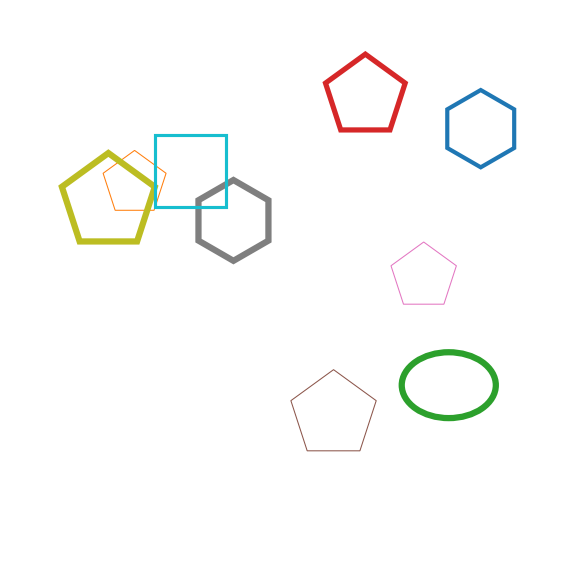[{"shape": "hexagon", "thickness": 2, "radius": 0.33, "center": [0.832, 0.776]}, {"shape": "pentagon", "thickness": 0.5, "radius": 0.29, "center": [0.233, 0.681]}, {"shape": "oval", "thickness": 3, "radius": 0.41, "center": [0.777, 0.332]}, {"shape": "pentagon", "thickness": 2.5, "radius": 0.36, "center": [0.633, 0.833]}, {"shape": "pentagon", "thickness": 0.5, "radius": 0.39, "center": [0.578, 0.281]}, {"shape": "pentagon", "thickness": 0.5, "radius": 0.3, "center": [0.734, 0.521]}, {"shape": "hexagon", "thickness": 3, "radius": 0.35, "center": [0.404, 0.617]}, {"shape": "pentagon", "thickness": 3, "radius": 0.42, "center": [0.188, 0.649]}, {"shape": "square", "thickness": 1.5, "radius": 0.31, "center": [0.33, 0.703]}]